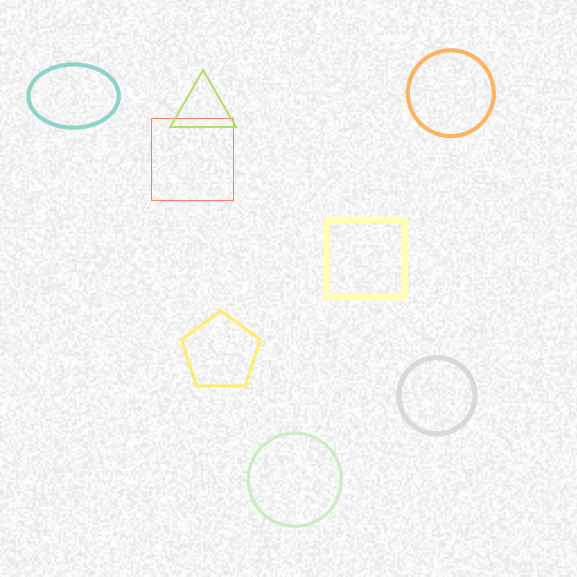[{"shape": "oval", "thickness": 2, "radius": 0.39, "center": [0.127, 0.833]}, {"shape": "square", "thickness": 3, "radius": 0.34, "center": [0.633, 0.552]}, {"shape": "square", "thickness": 0.5, "radius": 0.35, "center": [0.332, 0.724]}, {"shape": "circle", "thickness": 2, "radius": 0.37, "center": [0.781, 0.838]}, {"shape": "triangle", "thickness": 1, "radius": 0.33, "center": [0.352, 0.812]}, {"shape": "circle", "thickness": 2.5, "radius": 0.33, "center": [0.757, 0.314]}, {"shape": "circle", "thickness": 1.5, "radius": 0.4, "center": [0.511, 0.169]}, {"shape": "pentagon", "thickness": 1.5, "radius": 0.36, "center": [0.383, 0.389]}]